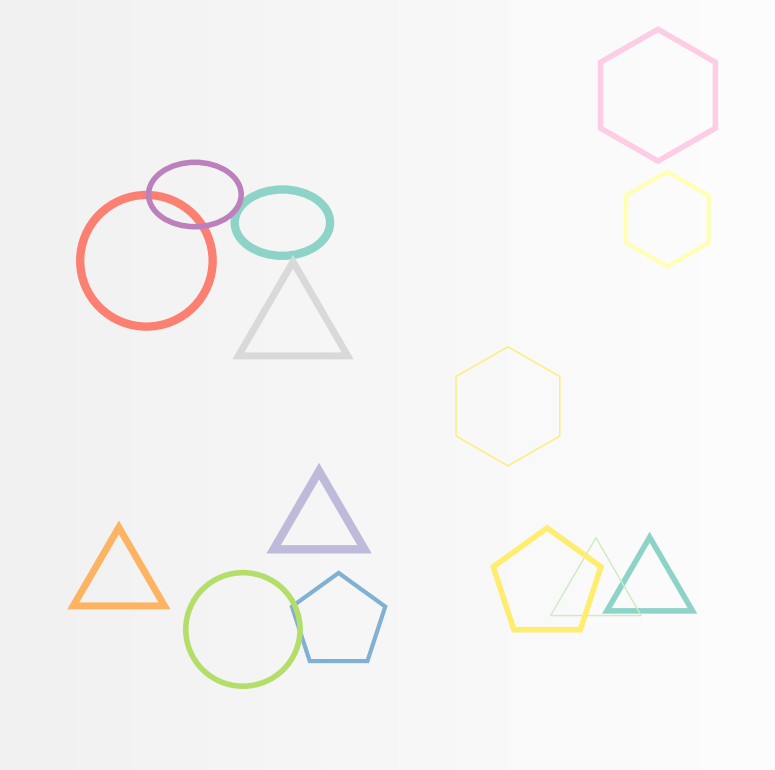[{"shape": "oval", "thickness": 3, "radius": 0.31, "center": [0.364, 0.711]}, {"shape": "triangle", "thickness": 2, "radius": 0.32, "center": [0.838, 0.239]}, {"shape": "hexagon", "thickness": 1.5, "radius": 0.31, "center": [0.861, 0.715]}, {"shape": "triangle", "thickness": 3, "radius": 0.34, "center": [0.412, 0.32]}, {"shape": "circle", "thickness": 3, "radius": 0.43, "center": [0.189, 0.661]}, {"shape": "pentagon", "thickness": 1.5, "radius": 0.32, "center": [0.437, 0.193]}, {"shape": "triangle", "thickness": 2.5, "radius": 0.34, "center": [0.153, 0.247]}, {"shape": "circle", "thickness": 2, "radius": 0.37, "center": [0.313, 0.183]}, {"shape": "hexagon", "thickness": 2, "radius": 0.43, "center": [0.849, 0.876]}, {"shape": "triangle", "thickness": 2.5, "radius": 0.41, "center": [0.378, 0.579]}, {"shape": "oval", "thickness": 2, "radius": 0.3, "center": [0.251, 0.747]}, {"shape": "triangle", "thickness": 0.5, "radius": 0.34, "center": [0.769, 0.234]}, {"shape": "hexagon", "thickness": 0.5, "radius": 0.39, "center": [0.655, 0.472]}, {"shape": "pentagon", "thickness": 2, "radius": 0.37, "center": [0.706, 0.241]}]